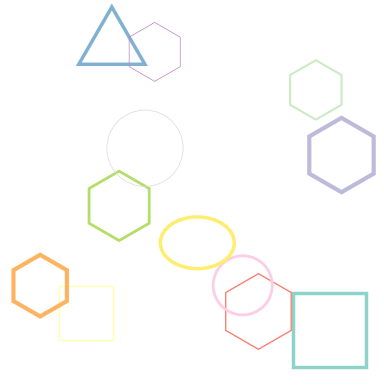[{"shape": "square", "thickness": 2.5, "radius": 0.48, "center": [0.856, 0.142]}, {"shape": "square", "thickness": 1, "radius": 0.35, "center": [0.223, 0.186]}, {"shape": "hexagon", "thickness": 3, "radius": 0.48, "center": [0.887, 0.597]}, {"shape": "hexagon", "thickness": 1, "radius": 0.49, "center": [0.671, 0.191]}, {"shape": "triangle", "thickness": 2.5, "radius": 0.5, "center": [0.29, 0.883]}, {"shape": "hexagon", "thickness": 3, "radius": 0.4, "center": [0.104, 0.258]}, {"shape": "hexagon", "thickness": 2, "radius": 0.45, "center": [0.309, 0.465]}, {"shape": "circle", "thickness": 2, "radius": 0.38, "center": [0.63, 0.259]}, {"shape": "circle", "thickness": 0.5, "radius": 0.5, "center": [0.377, 0.615]}, {"shape": "hexagon", "thickness": 0.5, "radius": 0.38, "center": [0.402, 0.865]}, {"shape": "hexagon", "thickness": 1.5, "radius": 0.39, "center": [0.82, 0.766]}, {"shape": "oval", "thickness": 2.5, "radius": 0.48, "center": [0.513, 0.369]}]